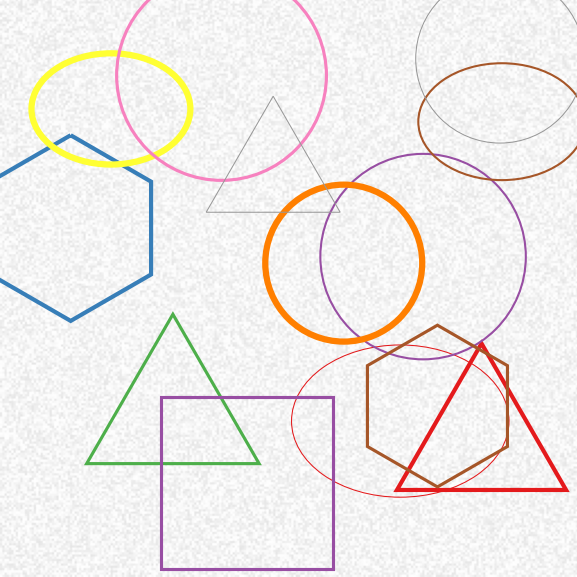[{"shape": "triangle", "thickness": 2, "radius": 0.85, "center": [0.834, 0.235]}, {"shape": "oval", "thickness": 0.5, "radius": 0.94, "center": [0.693, 0.27]}, {"shape": "hexagon", "thickness": 2, "radius": 0.8, "center": [0.122, 0.604]}, {"shape": "triangle", "thickness": 1.5, "radius": 0.86, "center": [0.299, 0.283]}, {"shape": "circle", "thickness": 1, "radius": 0.89, "center": [0.733, 0.555]}, {"shape": "square", "thickness": 1.5, "radius": 0.74, "center": [0.427, 0.162]}, {"shape": "circle", "thickness": 3, "radius": 0.68, "center": [0.595, 0.544]}, {"shape": "oval", "thickness": 3, "radius": 0.69, "center": [0.192, 0.811]}, {"shape": "oval", "thickness": 1, "radius": 0.72, "center": [0.869, 0.788]}, {"shape": "hexagon", "thickness": 1.5, "radius": 0.7, "center": [0.757, 0.296]}, {"shape": "circle", "thickness": 1.5, "radius": 0.91, "center": [0.384, 0.868]}, {"shape": "triangle", "thickness": 0.5, "radius": 0.67, "center": [0.473, 0.699]}, {"shape": "circle", "thickness": 0.5, "radius": 0.73, "center": [0.866, 0.897]}]